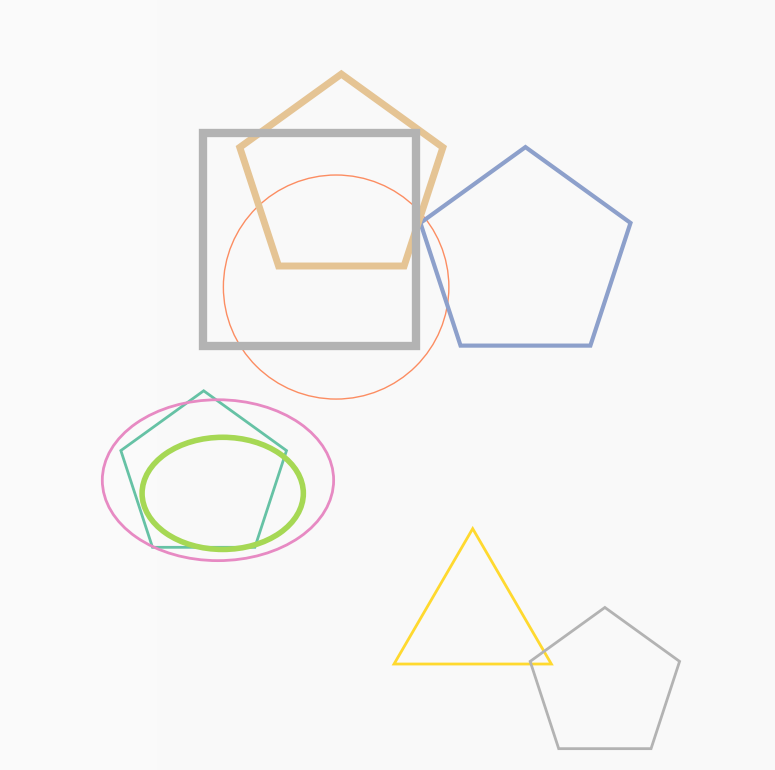[{"shape": "pentagon", "thickness": 1, "radius": 0.56, "center": [0.263, 0.38]}, {"shape": "circle", "thickness": 0.5, "radius": 0.73, "center": [0.434, 0.627]}, {"shape": "pentagon", "thickness": 1.5, "radius": 0.71, "center": [0.678, 0.666]}, {"shape": "oval", "thickness": 1, "radius": 0.75, "center": [0.281, 0.376]}, {"shape": "oval", "thickness": 2, "radius": 0.52, "center": [0.287, 0.359]}, {"shape": "triangle", "thickness": 1, "radius": 0.59, "center": [0.61, 0.196]}, {"shape": "pentagon", "thickness": 2.5, "radius": 0.69, "center": [0.44, 0.766]}, {"shape": "pentagon", "thickness": 1, "radius": 0.51, "center": [0.78, 0.11]}, {"shape": "square", "thickness": 3, "radius": 0.69, "center": [0.399, 0.689]}]